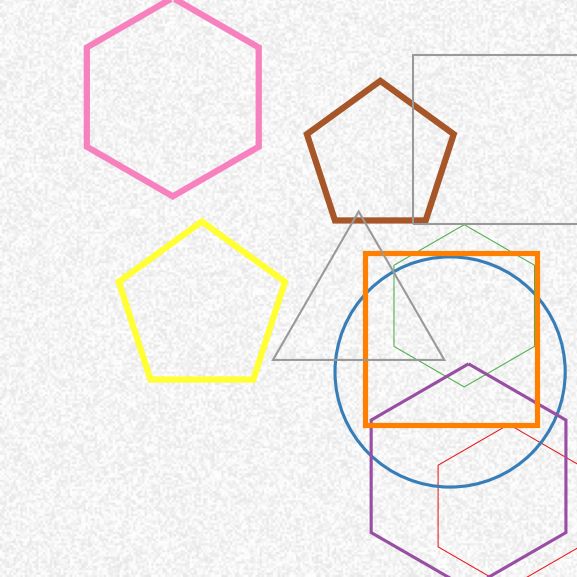[{"shape": "hexagon", "thickness": 0.5, "radius": 0.71, "center": [0.881, 0.123]}, {"shape": "circle", "thickness": 1.5, "radius": 1.0, "center": [0.779, 0.355]}, {"shape": "hexagon", "thickness": 0.5, "radius": 0.7, "center": [0.804, 0.47]}, {"shape": "hexagon", "thickness": 1.5, "radius": 0.97, "center": [0.811, 0.174]}, {"shape": "square", "thickness": 2.5, "radius": 0.74, "center": [0.781, 0.412]}, {"shape": "pentagon", "thickness": 3, "radius": 0.76, "center": [0.35, 0.464]}, {"shape": "pentagon", "thickness": 3, "radius": 0.67, "center": [0.659, 0.726]}, {"shape": "hexagon", "thickness": 3, "radius": 0.86, "center": [0.299, 0.831]}, {"shape": "square", "thickness": 1, "radius": 0.73, "center": [0.861, 0.757]}, {"shape": "triangle", "thickness": 1, "radius": 0.86, "center": [0.621, 0.462]}]